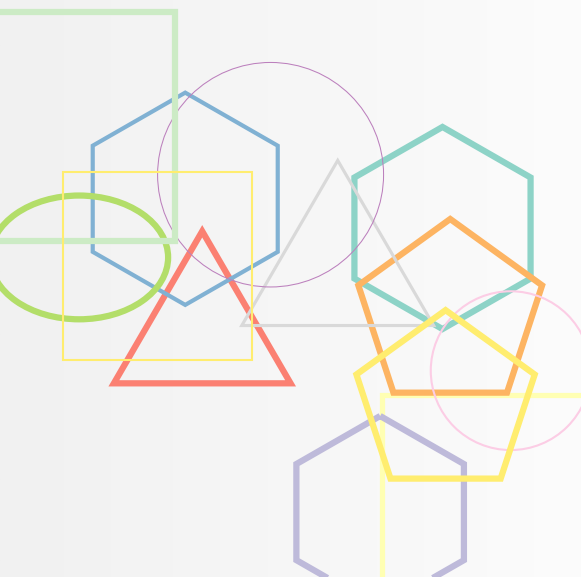[{"shape": "hexagon", "thickness": 3, "radius": 0.87, "center": [0.761, 0.604]}, {"shape": "square", "thickness": 2.5, "radius": 0.96, "center": [0.848, 0.125]}, {"shape": "hexagon", "thickness": 3, "radius": 0.83, "center": [0.654, 0.112]}, {"shape": "triangle", "thickness": 3, "radius": 0.88, "center": [0.348, 0.423]}, {"shape": "hexagon", "thickness": 2, "radius": 0.92, "center": [0.319, 0.655]}, {"shape": "pentagon", "thickness": 3, "radius": 0.83, "center": [0.775, 0.454]}, {"shape": "oval", "thickness": 3, "radius": 0.77, "center": [0.136, 0.553]}, {"shape": "circle", "thickness": 1, "radius": 0.69, "center": [0.879, 0.357]}, {"shape": "triangle", "thickness": 1.5, "radius": 0.95, "center": [0.581, 0.531]}, {"shape": "circle", "thickness": 0.5, "radius": 0.97, "center": [0.466, 0.697]}, {"shape": "square", "thickness": 3, "radius": 0.99, "center": [0.103, 0.78]}, {"shape": "square", "thickness": 1, "radius": 0.81, "center": [0.271, 0.538]}, {"shape": "pentagon", "thickness": 3, "radius": 0.81, "center": [0.767, 0.301]}]